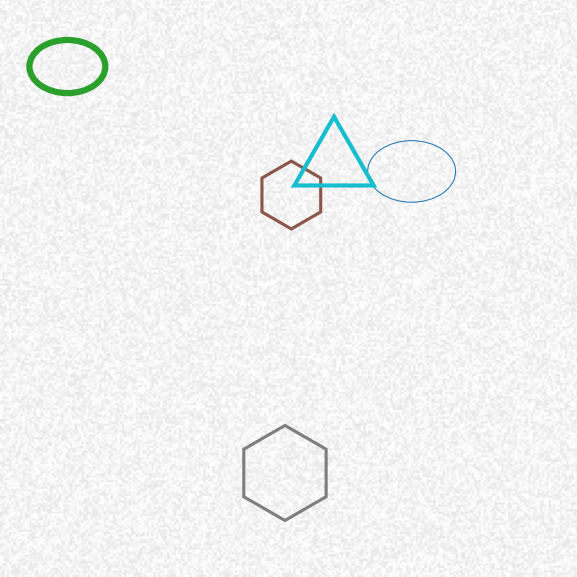[{"shape": "oval", "thickness": 0.5, "radius": 0.38, "center": [0.713, 0.702]}, {"shape": "oval", "thickness": 3, "radius": 0.33, "center": [0.117, 0.884]}, {"shape": "hexagon", "thickness": 1.5, "radius": 0.29, "center": [0.504, 0.661]}, {"shape": "hexagon", "thickness": 1.5, "radius": 0.41, "center": [0.493, 0.18]}, {"shape": "triangle", "thickness": 2, "radius": 0.4, "center": [0.578, 0.718]}]